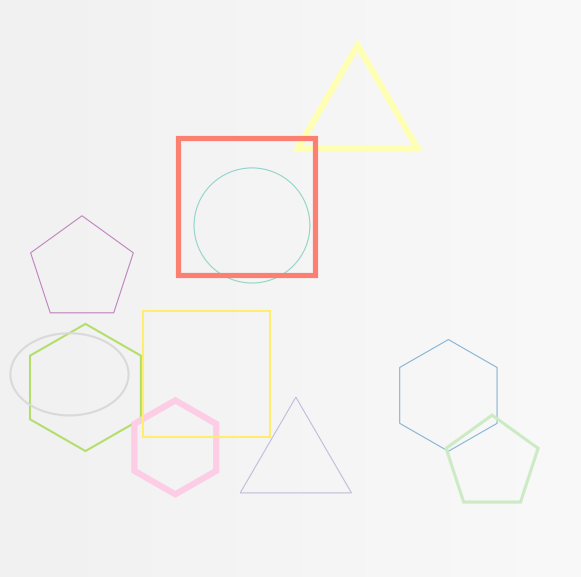[{"shape": "circle", "thickness": 0.5, "radius": 0.5, "center": [0.434, 0.609]}, {"shape": "triangle", "thickness": 3, "radius": 0.59, "center": [0.615, 0.802]}, {"shape": "triangle", "thickness": 0.5, "radius": 0.55, "center": [0.509, 0.201]}, {"shape": "square", "thickness": 2.5, "radius": 0.59, "center": [0.424, 0.642]}, {"shape": "hexagon", "thickness": 0.5, "radius": 0.48, "center": [0.771, 0.314]}, {"shape": "hexagon", "thickness": 1, "radius": 0.55, "center": [0.147, 0.328]}, {"shape": "hexagon", "thickness": 3, "radius": 0.41, "center": [0.302, 0.225]}, {"shape": "oval", "thickness": 1, "radius": 0.51, "center": [0.12, 0.351]}, {"shape": "pentagon", "thickness": 0.5, "radius": 0.46, "center": [0.141, 0.533]}, {"shape": "pentagon", "thickness": 1.5, "radius": 0.42, "center": [0.847, 0.197]}, {"shape": "square", "thickness": 1, "radius": 0.54, "center": [0.355, 0.351]}]